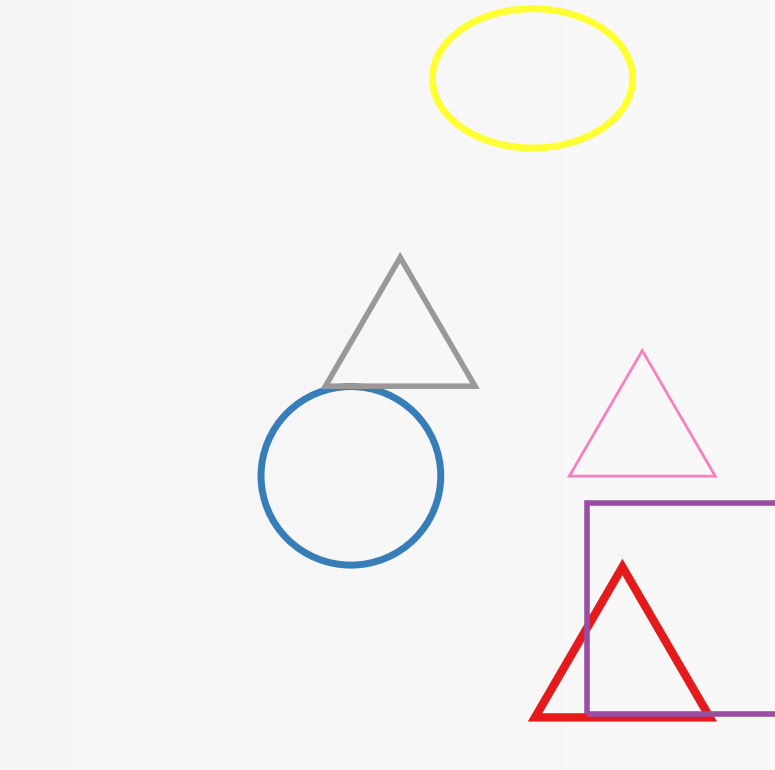[{"shape": "triangle", "thickness": 3, "radius": 0.65, "center": [0.803, 0.133]}, {"shape": "circle", "thickness": 2.5, "radius": 0.58, "center": [0.453, 0.382]}, {"shape": "square", "thickness": 2, "radius": 0.68, "center": [0.893, 0.21]}, {"shape": "oval", "thickness": 2.5, "radius": 0.65, "center": [0.687, 0.898]}, {"shape": "triangle", "thickness": 1, "radius": 0.54, "center": [0.829, 0.436]}, {"shape": "triangle", "thickness": 2, "radius": 0.56, "center": [0.516, 0.554]}]